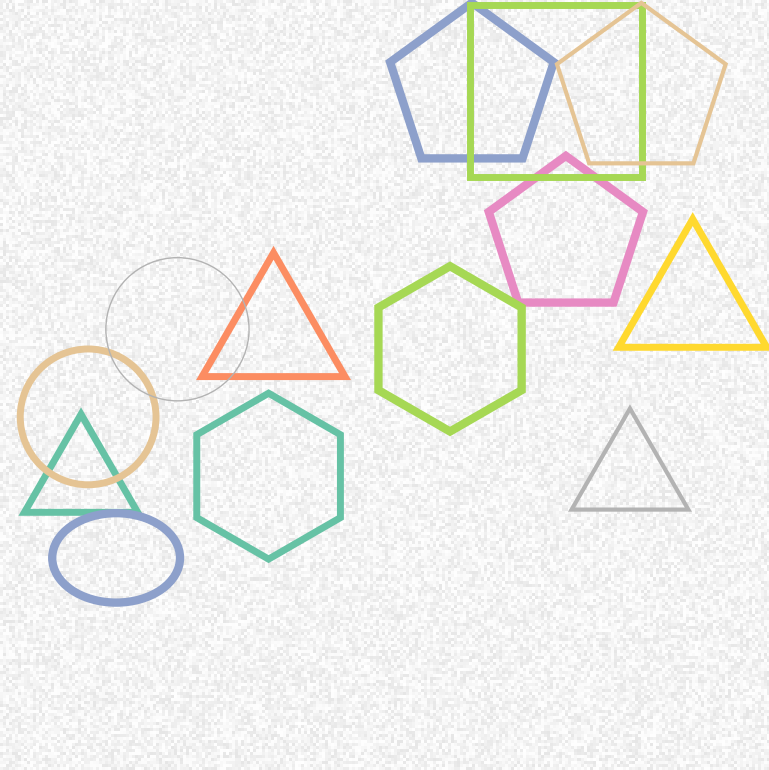[{"shape": "triangle", "thickness": 2.5, "radius": 0.42, "center": [0.105, 0.377]}, {"shape": "hexagon", "thickness": 2.5, "radius": 0.54, "center": [0.349, 0.382]}, {"shape": "triangle", "thickness": 2.5, "radius": 0.54, "center": [0.355, 0.565]}, {"shape": "oval", "thickness": 3, "radius": 0.41, "center": [0.151, 0.275]}, {"shape": "pentagon", "thickness": 3, "radius": 0.56, "center": [0.613, 0.885]}, {"shape": "pentagon", "thickness": 3, "radius": 0.53, "center": [0.735, 0.692]}, {"shape": "square", "thickness": 2.5, "radius": 0.56, "center": [0.722, 0.881]}, {"shape": "hexagon", "thickness": 3, "radius": 0.54, "center": [0.584, 0.547]}, {"shape": "triangle", "thickness": 2.5, "radius": 0.56, "center": [0.9, 0.604]}, {"shape": "circle", "thickness": 2.5, "radius": 0.44, "center": [0.114, 0.459]}, {"shape": "pentagon", "thickness": 1.5, "radius": 0.58, "center": [0.833, 0.881]}, {"shape": "circle", "thickness": 0.5, "radius": 0.46, "center": [0.23, 0.572]}, {"shape": "triangle", "thickness": 1.5, "radius": 0.44, "center": [0.818, 0.382]}]